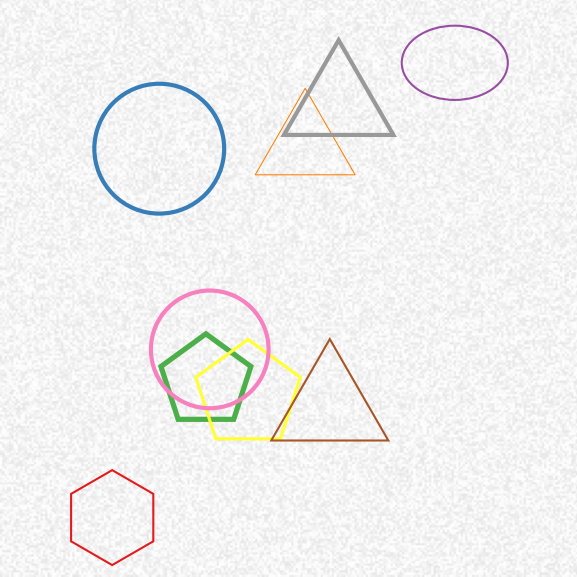[{"shape": "hexagon", "thickness": 1, "radius": 0.41, "center": [0.194, 0.103]}, {"shape": "circle", "thickness": 2, "radius": 0.56, "center": [0.276, 0.742]}, {"shape": "pentagon", "thickness": 2.5, "radius": 0.41, "center": [0.357, 0.339]}, {"shape": "oval", "thickness": 1, "radius": 0.46, "center": [0.788, 0.89]}, {"shape": "triangle", "thickness": 0.5, "radius": 0.5, "center": [0.528, 0.746]}, {"shape": "pentagon", "thickness": 1.5, "radius": 0.48, "center": [0.43, 0.316]}, {"shape": "triangle", "thickness": 1, "radius": 0.59, "center": [0.571, 0.295]}, {"shape": "circle", "thickness": 2, "radius": 0.51, "center": [0.363, 0.394]}, {"shape": "triangle", "thickness": 2, "radius": 0.55, "center": [0.586, 0.82]}]